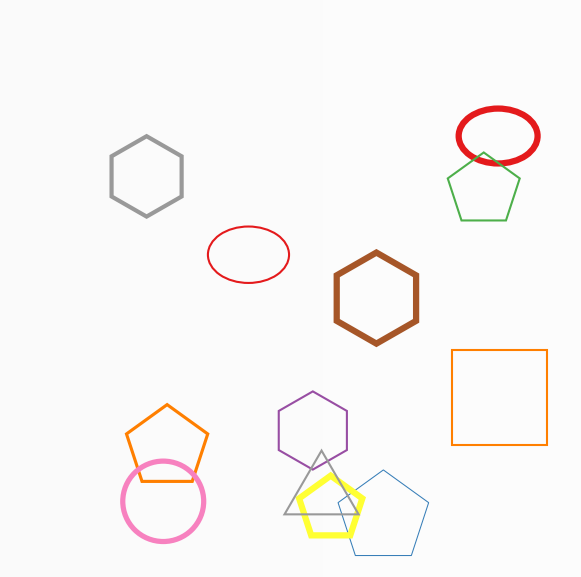[{"shape": "oval", "thickness": 3, "radius": 0.34, "center": [0.857, 0.764]}, {"shape": "oval", "thickness": 1, "radius": 0.35, "center": [0.427, 0.558]}, {"shape": "pentagon", "thickness": 0.5, "radius": 0.41, "center": [0.66, 0.103]}, {"shape": "pentagon", "thickness": 1, "radius": 0.33, "center": [0.832, 0.67]}, {"shape": "hexagon", "thickness": 1, "radius": 0.34, "center": [0.538, 0.254]}, {"shape": "pentagon", "thickness": 1.5, "radius": 0.37, "center": [0.288, 0.225]}, {"shape": "square", "thickness": 1, "radius": 0.41, "center": [0.86, 0.311]}, {"shape": "pentagon", "thickness": 3, "radius": 0.29, "center": [0.569, 0.118]}, {"shape": "hexagon", "thickness": 3, "radius": 0.39, "center": [0.648, 0.483]}, {"shape": "circle", "thickness": 2.5, "radius": 0.35, "center": [0.281, 0.131]}, {"shape": "triangle", "thickness": 1, "radius": 0.37, "center": [0.553, 0.145]}, {"shape": "hexagon", "thickness": 2, "radius": 0.35, "center": [0.252, 0.694]}]